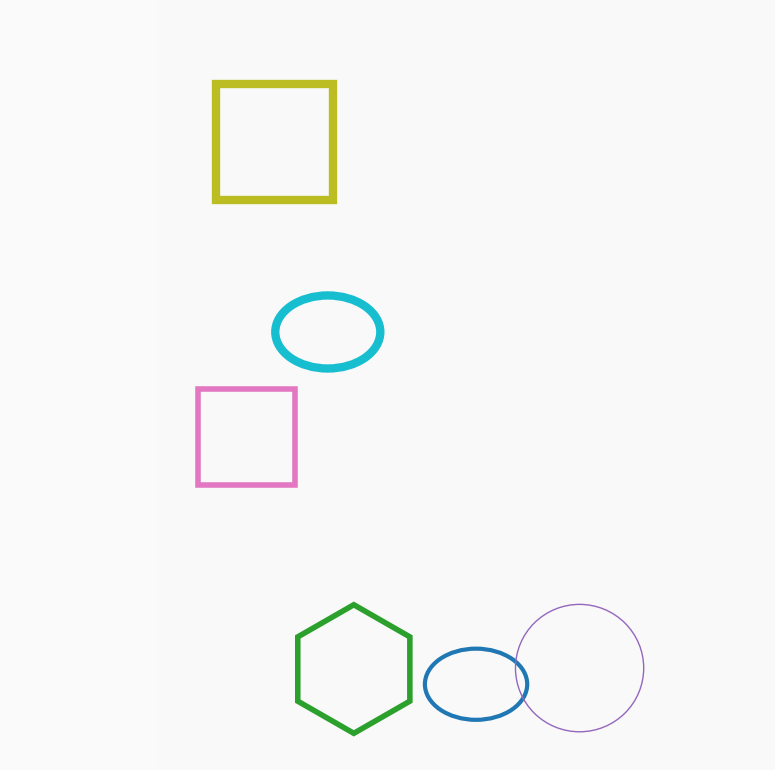[{"shape": "oval", "thickness": 1.5, "radius": 0.33, "center": [0.614, 0.111]}, {"shape": "hexagon", "thickness": 2, "radius": 0.42, "center": [0.457, 0.131]}, {"shape": "circle", "thickness": 0.5, "radius": 0.41, "center": [0.748, 0.132]}, {"shape": "square", "thickness": 2, "radius": 0.31, "center": [0.318, 0.433]}, {"shape": "square", "thickness": 3, "radius": 0.38, "center": [0.354, 0.816]}, {"shape": "oval", "thickness": 3, "radius": 0.34, "center": [0.423, 0.569]}]